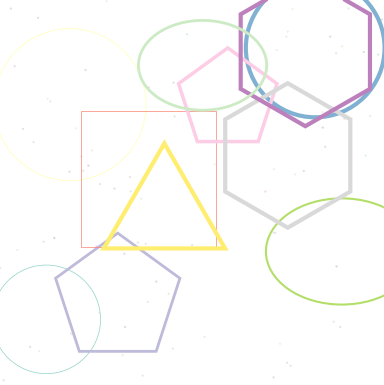[{"shape": "circle", "thickness": 0.5, "radius": 0.71, "center": [0.12, 0.17]}, {"shape": "circle", "thickness": 0.5, "radius": 0.99, "center": [0.182, 0.728]}, {"shape": "pentagon", "thickness": 2, "radius": 0.85, "center": [0.306, 0.225]}, {"shape": "square", "thickness": 0.5, "radius": 0.88, "center": [0.385, 0.535]}, {"shape": "circle", "thickness": 3, "radius": 0.9, "center": [0.819, 0.875]}, {"shape": "oval", "thickness": 1.5, "radius": 0.99, "center": [0.888, 0.347]}, {"shape": "pentagon", "thickness": 2.5, "radius": 0.67, "center": [0.592, 0.741]}, {"shape": "hexagon", "thickness": 3, "radius": 0.94, "center": [0.747, 0.596]}, {"shape": "hexagon", "thickness": 3, "radius": 0.97, "center": [0.793, 0.866]}, {"shape": "oval", "thickness": 2, "radius": 0.83, "center": [0.526, 0.83]}, {"shape": "triangle", "thickness": 3, "radius": 0.91, "center": [0.427, 0.446]}]